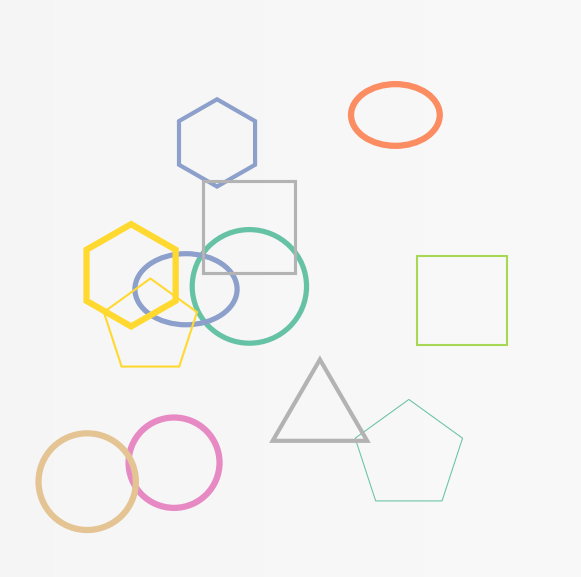[{"shape": "pentagon", "thickness": 0.5, "radius": 0.49, "center": [0.703, 0.21]}, {"shape": "circle", "thickness": 2.5, "radius": 0.49, "center": [0.429, 0.503]}, {"shape": "oval", "thickness": 3, "radius": 0.38, "center": [0.68, 0.8]}, {"shape": "hexagon", "thickness": 2, "radius": 0.38, "center": [0.373, 0.752]}, {"shape": "oval", "thickness": 2.5, "radius": 0.44, "center": [0.32, 0.498]}, {"shape": "circle", "thickness": 3, "radius": 0.39, "center": [0.299, 0.198]}, {"shape": "square", "thickness": 1, "radius": 0.39, "center": [0.795, 0.479]}, {"shape": "pentagon", "thickness": 1, "radius": 0.42, "center": [0.259, 0.433]}, {"shape": "hexagon", "thickness": 3, "radius": 0.44, "center": [0.226, 0.522]}, {"shape": "circle", "thickness": 3, "radius": 0.42, "center": [0.15, 0.165]}, {"shape": "triangle", "thickness": 2, "radius": 0.47, "center": [0.55, 0.283]}, {"shape": "square", "thickness": 1.5, "radius": 0.4, "center": [0.428, 0.606]}]